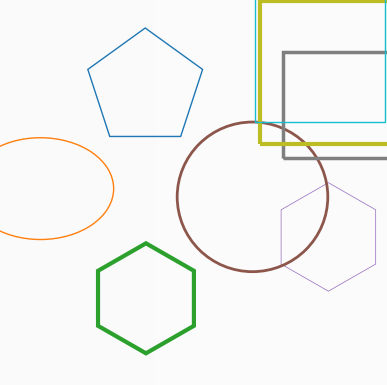[{"shape": "pentagon", "thickness": 1, "radius": 0.78, "center": [0.375, 0.772]}, {"shape": "oval", "thickness": 1, "radius": 0.94, "center": [0.104, 0.51]}, {"shape": "hexagon", "thickness": 3, "radius": 0.71, "center": [0.377, 0.225]}, {"shape": "hexagon", "thickness": 0.5, "radius": 0.7, "center": [0.847, 0.385]}, {"shape": "circle", "thickness": 2, "radius": 0.97, "center": [0.652, 0.489]}, {"shape": "square", "thickness": 2.5, "radius": 0.68, "center": [0.867, 0.727]}, {"shape": "square", "thickness": 3, "radius": 0.93, "center": [0.856, 0.811]}, {"shape": "square", "thickness": 1, "radius": 0.84, "center": [0.827, 0.852]}]